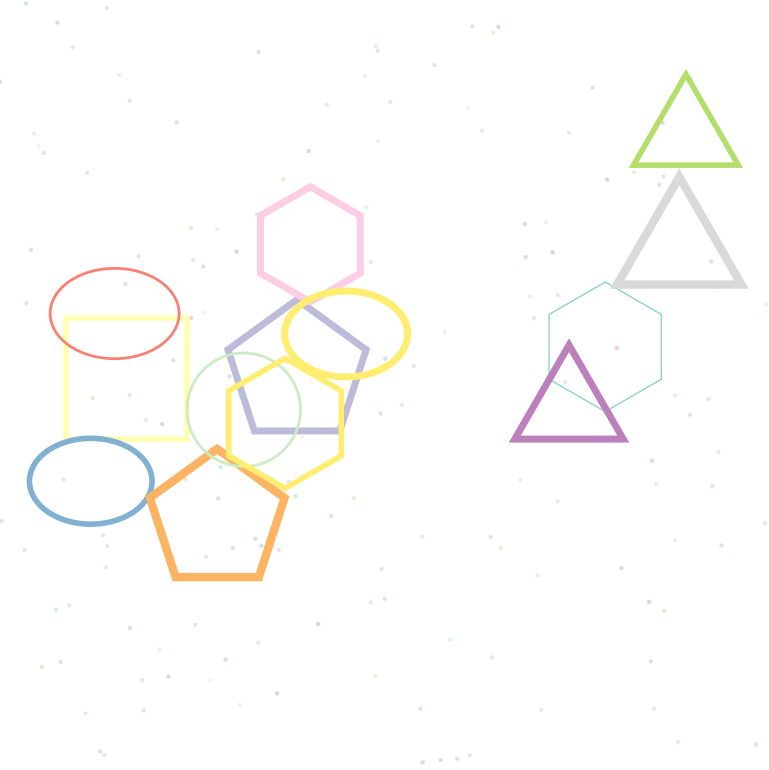[{"shape": "hexagon", "thickness": 0.5, "radius": 0.42, "center": [0.786, 0.55]}, {"shape": "square", "thickness": 2, "radius": 0.39, "center": [0.165, 0.508]}, {"shape": "pentagon", "thickness": 2.5, "radius": 0.47, "center": [0.386, 0.517]}, {"shape": "oval", "thickness": 1, "radius": 0.42, "center": [0.149, 0.593]}, {"shape": "oval", "thickness": 2, "radius": 0.4, "center": [0.118, 0.375]}, {"shape": "pentagon", "thickness": 3, "radius": 0.46, "center": [0.282, 0.325]}, {"shape": "triangle", "thickness": 2, "radius": 0.39, "center": [0.891, 0.825]}, {"shape": "hexagon", "thickness": 2.5, "radius": 0.37, "center": [0.403, 0.683]}, {"shape": "triangle", "thickness": 3, "radius": 0.47, "center": [0.882, 0.677]}, {"shape": "triangle", "thickness": 2.5, "radius": 0.41, "center": [0.739, 0.47]}, {"shape": "circle", "thickness": 1, "radius": 0.37, "center": [0.317, 0.468]}, {"shape": "hexagon", "thickness": 2, "radius": 0.42, "center": [0.37, 0.45]}, {"shape": "oval", "thickness": 2.5, "radius": 0.4, "center": [0.449, 0.566]}]